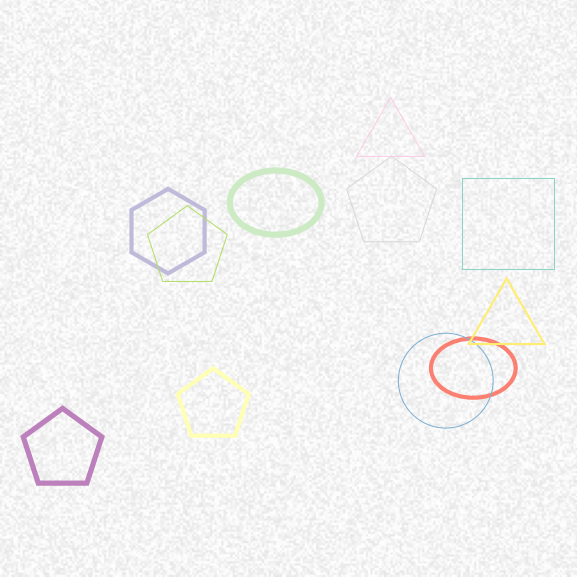[{"shape": "square", "thickness": 0.5, "radius": 0.4, "center": [0.879, 0.612]}, {"shape": "pentagon", "thickness": 2, "radius": 0.32, "center": [0.369, 0.297]}, {"shape": "hexagon", "thickness": 2, "radius": 0.37, "center": [0.291, 0.599]}, {"shape": "oval", "thickness": 2, "radius": 0.37, "center": [0.82, 0.362]}, {"shape": "circle", "thickness": 0.5, "radius": 0.41, "center": [0.772, 0.34]}, {"shape": "pentagon", "thickness": 0.5, "radius": 0.36, "center": [0.324, 0.57]}, {"shape": "triangle", "thickness": 0.5, "radius": 0.34, "center": [0.676, 0.762]}, {"shape": "pentagon", "thickness": 0.5, "radius": 0.41, "center": [0.678, 0.647]}, {"shape": "pentagon", "thickness": 2.5, "radius": 0.36, "center": [0.108, 0.22]}, {"shape": "oval", "thickness": 3, "radius": 0.4, "center": [0.477, 0.648]}, {"shape": "triangle", "thickness": 1, "radius": 0.38, "center": [0.877, 0.441]}]